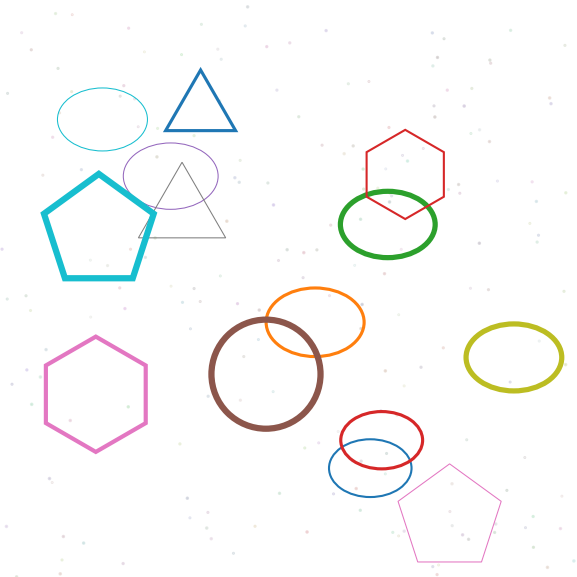[{"shape": "oval", "thickness": 1, "radius": 0.36, "center": [0.641, 0.188]}, {"shape": "triangle", "thickness": 1.5, "radius": 0.35, "center": [0.347, 0.808]}, {"shape": "oval", "thickness": 1.5, "radius": 0.42, "center": [0.546, 0.441]}, {"shape": "oval", "thickness": 2.5, "radius": 0.41, "center": [0.671, 0.61]}, {"shape": "oval", "thickness": 1.5, "radius": 0.35, "center": [0.661, 0.237]}, {"shape": "hexagon", "thickness": 1, "radius": 0.39, "center": [0.702, 0.697]}, {"shape": "oval", "thickness": 0.5, "radius": 0.41, "center": [0.296, 0.694]}, {"shape": "circle", "thickness": 3, "radius": 0.47, "center": [0.461, 0.351]}, {"shape": "pentagon", "thickness": 0.5, "radius": 0.47, "center": [0.779, 0.102]}, {"shape": "hexagon", "thickness": 2, "radius": 0.5, "center": [0.166, 0.316]}, {"shape": "triangle", "thickness": 0.5, "radius": 0.44, "center": [0.315, 0.631]}, {"shape": "oval", "thickness": 2.5, "radius": 0.41, "center": [0.89, 0.38]}, {"shape": "oval", "thickness": 0.5, "radius": 0.39, "center": [0.177, 0.792]}, {"shape": "pentagon", "thickness": 3, "radius": 0.5, "center": [0.171, 0.598]}]